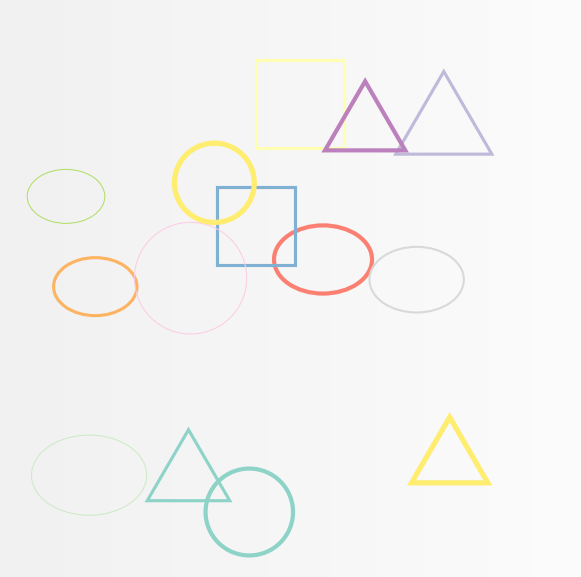[{"shape": "circle", "thickness": 2, "radius": 0.38, "center": [0.429, 0.113]}, {"shape": "triangle", "thickness": 1.5, "radius": 0.41, "center": [0.324, 0.173]}, {"shape": "square", "thickness": 1.5, "radius": 0.38, "center": [0.517, 0.819]}, {"shape": "triangle", "thickness": 1.5, "radius": 0.48, "center": [0.764, 0.78]}, {"shape": "oval", "thickness": 2, "radius": 0.42, "center": [0.556, 0.55]}, {"shape": "square", "thickness": 1.5, "radius": 0.34, "center": [0.441, 0.608]}, {"shape": "oval", "thickness": 1.5, "radius": 0.36, "center": [0.164, 0.503]}, {"shape": "oval", "thickness": 0.5, "radius": 0.33, "center": [0.114, 0.659]}, {"shape": "circle", "thickness": 0.5, "radius": 0.48, "center": [0.328, 0.517]}, {"shape": "oval", "thickness": 1, "radius": 0.41, "center": [0.717, 0.515]}, {"shape": "triangle", "thickness": 2, "radius": 0.4, "center": [0.628, 0.779]}, {"shape": "oval", "thickness": 0.5, "radius": 0.5, "center": [0.153, 0.176]}, {"shape": "circle", "thickness": 2.5, "radius": 0.34, "center": [0.369, 0.683]}, {"shape": "triangle", "thickness": 2.5, "radius": 0.38, "center": [0.774, 0.201]}]